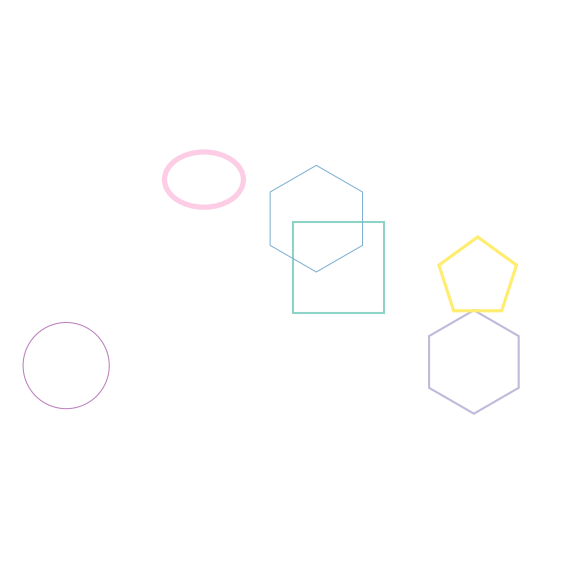[{"shape": "square", "thickness": 1, "radius": 0.39, "center": [0.586, 0.535]}, {"shape": "hexagon", "thickness": 1, "radius": 0.45, "center": [0.821, 0.372]}, {"shape": "hexagon", "thickness": 0.5, "radius": 0.46, "center": [0.548, 0.62]}, {"shape": "oval", "thickness": 2.5, "radius": 0.34, "center": [0.353, 0.688]}, {"shape": "circle", "thickness": 0.5, "radius": 0.37, "center": [0.115, 0.366]}, {"shape": "pentagon", "thickness": 1.5, "radius": 0.35, "center": [0.827, 0.518]}]